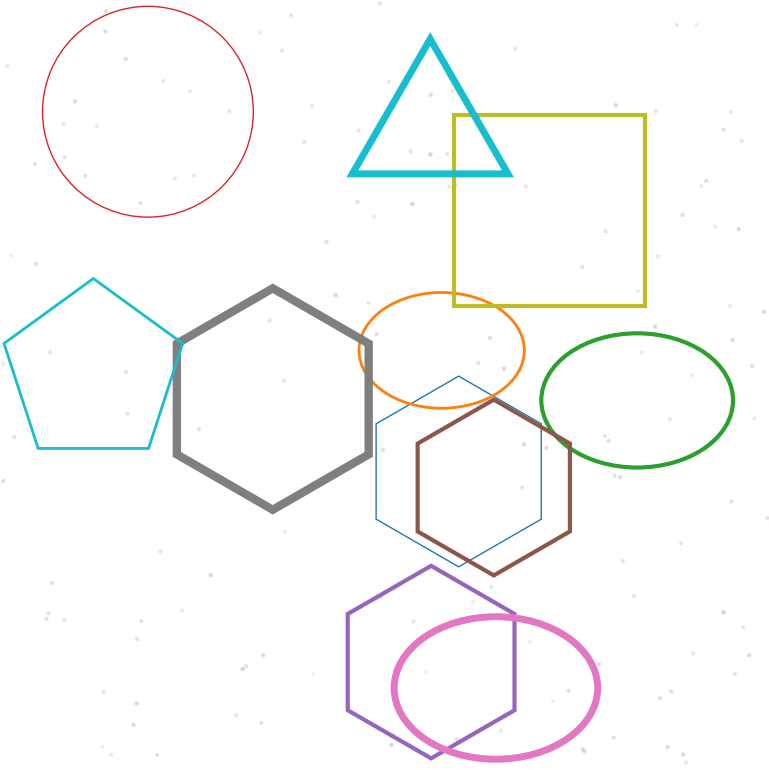[{"shape": "hexagon", "thickness": 0.5, "radius": 0.62, "center": [0.596, 0.388]}, {"shape": "oval", "thickness": 1, "radius": 0.54, "center": [0.574, 0.545]}, {"shape": "oval", "thickness": 1.5, "radius": 0.62, "center": [0.828, 0.48]}, {"shape": "circle", "thickness": 0.5, "radius": 0.68, "center": [0.192, 0.855]}, {"shape": "hexagon", "thickness": 1.5, "radius": 0.63, "center": [0.56, 0.14]}, {"shape": "hexagon", "thickness": 1.5, "radius": 0.57, "center": [0.641, 0.367]}, {"shape": "oval", "thickness": 2.5, "radius": 0.66, "center": [0.644, 0.107]}, {"shape": "hexagon", "thickness": 3, "radius": 0.72, "center": [0.354, 0.482]}, {"shape": "square", "thickness": 1.5, "radius": 0.62, "center": [0.713, 0.727]}, {"shape": "pentagon", "thickness": 1, "radius": 0.61, "center": [0.121, 0.516]}, {"shape": "triangle", "thickness": 2.5, "radius": 0.58, "center": [0.559, 0.833]}]